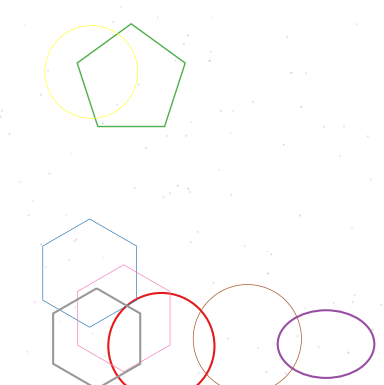[{"shape": "circle", "thickness": 1.5, "radius": 0.69, "center": [0.419, 0.101]}, {"shape": "hexagon", "thickness": 0.5, "radius": 0.7, "center": [0.233, 0.291]}, {"shape": "pentagon", "thickness": 1, "radius": 0.74, "center": [0.341, 0.791]}, {"shape": "oval", "thickness": 1.5, "radius": 0.63, "center": [0.847, 0.106]}, {"shape": "circle", "thickness": 0.5, "radius": 0.6, "center": [0.237, 0.813]}, {"shape": "circle", "thickness": 0.5, "radius": 0.7, "center": [0.642, 0.12]}, {"shape": "hexagon", "thickness": 0.5, "radius": 0.69, "center": [0.321, 0.173]}, {"shape": "hexagon", "thickness": 1.5, "radius": 0.65, "center": [0.251, 0.12]}]